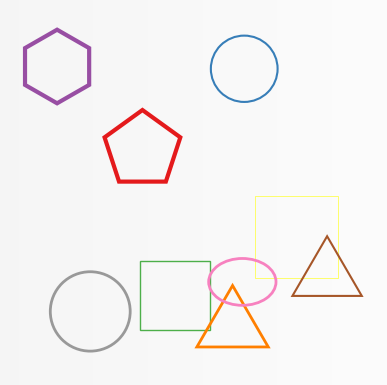[{"shape": "pentagon", "thickness": 3, "radius": 0.51, "center": [0.368, 0.611]}, {"shape": "circle", "thickness": 1.5, "radius": 0.43, "center": [0.63, 0.821]}, {"shape": "square", "thickness": 1, "radius": 0.45, "center": [0.452, 0.233]}, {"shape": "hexagon", "thickness": 3, "radius": 0.48, "center": [0.147, 0.827]}, {"shape": "triangle", "thickness": 2, "radius": 0.53, "center": [0.6, 0.152]}, {"shape": "square", "thickness": 0.5, "radius": 0.53, "center": [0.765, 0.385]}, {"shape": "triangle", "thickness": 1.5, "radius": 0.52, "center": [0.844, 0.283]}, {"shape": "oval", "thickness": 2, "radius": 0.43, "center": [0.625, 0.268]}, {"shape": "circle", "thickness": 2, "radius": 0.52, "center": [0.233, 0.191]}]